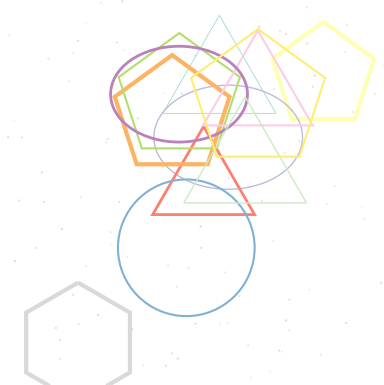[{"shape": "triangle", "thickness": 0.5, "radius": 0.85, "center": [0.57, 0.791]}, {"shape": "pentagon", "thickness": 3, "radius": 0.7, "center": [0.84, 0.804]}, {"shape": "oval", "thickness": 1, "radius": 0.97, "center": [0.593, 0.644]}, {"shape": "triangle", "thickness": 2, "radius": 0.76, "center": [0.529, 0.519]}, {"shape": "circle", "thickness": 1.5, "radius": 0.89, "center": [0.484, 0.356]}, {"shape": "pentagon", "thickness": 3, "radius": 0.78, "center": [0.447, 0.7]}, {"shape": "pentagon", "thickness": 1.5, "radius": 0.83, "center": [0.466, 0.749]}, {"shape": "triangle", "thickness": 1.5, "radius": 0.82, "center": [0.67, 0.757]}, {"shape": "hexagon", "thickness": 3, "radius": 0.78, "center": [0.203, 0.11]}, {"shape": "oval", "thickness": 2, "radius": 0.89, "center": [0.465, 0.755]}, {"shape": "triangle", "thickness": 1, "radius": 0.92, "center": [0.637, 0.565]}, {"shape": "pentagon", "thickness": 1.5, "radius": 0.91, "center": [0.67, 0.741]}]